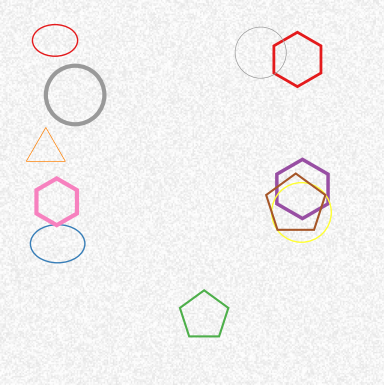[{"shape": "oval", "thickness": 1, "radius": 0.29, "center": [0.143, 0.895]}, {"shape": "hexagon", "thickness": 2, "radius": 0.35, "center": [0.773, 0.846]}, {"shape": "oval", "thickness": 1, "radius": 0.35, "center": [0.15, 0.367]}, {"shape": "pentagon", "thickness": 1.5, "radius": 0.33, "center": [0.53, 0.18]}, {"shape": "hexagon", "thickness": 2.5, "radius": 0.38, "center": [0.786, 0.509]}, {"shape": "triangle", "thickness": 0.5, "radius": 0.29, "center": [0.119, 0.61]}, {"shape": "circle", "thickness": 1, "radius": 0.39, "center": [0.783, 0.448]}, {"shape": "pentagon", "thickness": 1.5, "radius": 0.4, "center": [0.768, 0.468]}, {"shape": "hexagon", "thickness": 3, "radius": 0.3, "center": [0.147, 0.476]}, {"shape": "circle", "thickness": 3, "radius": 0.38, "center": [0.195, 0.753]}, {"shape": "circle", "thickness": 0.5, "radius": 0.33, "center": [0.677, 0.863]}]